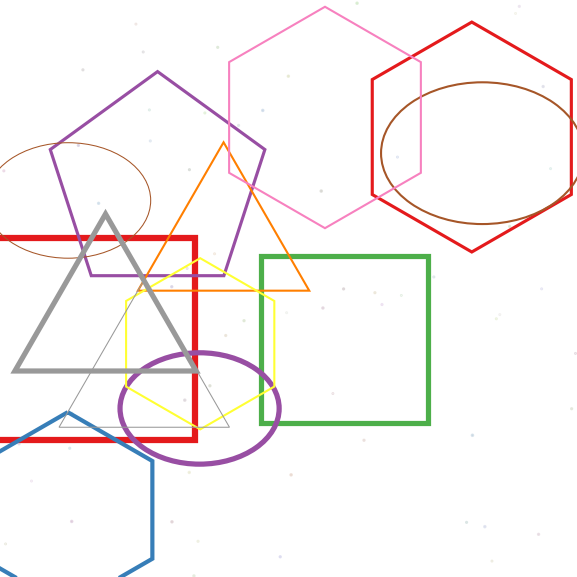[{"shape": "square", "thickness": 3, "radius": 0.87, "center": [0.163, 0.412]}, {"shape": "hexagon", "thickness": 1.5, "radius": 1.0, "center": [0.817, 0.762]}, {"shape": "hexagon", "thickness": 2, "radius": 0.85, "center": [0.117, 0.116]}, {"shape": "square", "thickness": 2.5, "radius": 0.72, "center": [0.597, 0.412]}, {"shape": "oval", "thickness": 2.5, "radius": 0.69, "center": [0.346, 0.292]}, {"shape": "pentagon", "thickness": 1.5, "radius": 0.98, "center": [0.273, 0.68]}, {"shape": "triangle", "thickness": 1, "radius": 0.86, "center": [0.387, 0.581]}, {"shape": "hexagon", "thickness": 1, "radius": 0.74, "center": [0.347, 0.404]}, {"shape": "oval", "thickness": 0.5, "radius": 0.71, "center": [0.118, 0.652]}, {"shape": "oval", "thickness": 1, "radius": 0.88, "center": [0.835, 0.734]}, {"shape": "hexagon", "thickness": 1, "radius": 0.96, "center": [0.563, 0.796]}, {"shape": "triangle", "thickness": 0.5, "radius": 0.85, "center": [0.25, 0.344]}, {"shape": "triangle", "thickness": 2.5, "radius": 0.91, "center": [0.183, 0.447]}]